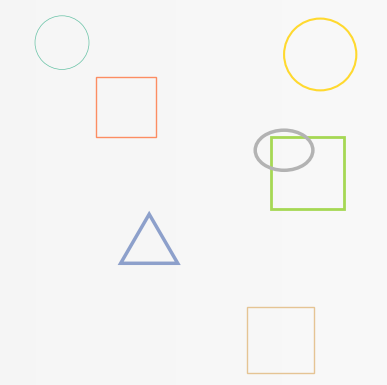[{"shape": "circle", "thickness": 0.5, "radius": 0.35, "center": [0.16, 0.889]}, {"shape": "square", "thickness": 1, "radius": 0.39, "center": [0.324, 0.721]}, {"shape": "triangle", "thickness": 2.5, "radius": 0.43, "center": [0.385, 0.359]}, {"shape": "square", "thickness": 2, "radius": 0.47, "center": [0.794, 0.551]}, {"shape": "circle", "thickness": 1.5, "radius": 0.47, "center": [0.826, 0.859]}, {"shape": "square", "thickness": 1, "radius": 0.43, "center": [0.724, 0.116]}, {"shape": "oval", "thickness": 2.5, "radius": 0.37, "center": [0.733, 0.61]}]